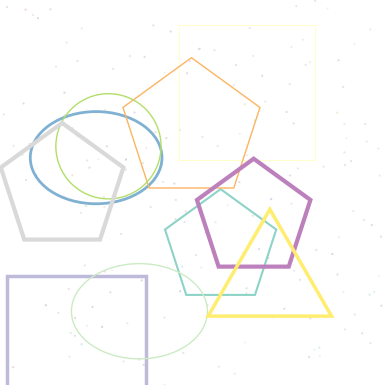[{"shape": "pentagon", "thickness": 1.5, "radius": 0.76, "center": [0.573, 0.357]}, {"shape": "square", "thickness": 0.5, "radius": 0.88, "center": [0.642, 0.76]}, {"shape": "square", "thickness": 2.5, "radius": 0.91, "center": [0.198, 0.102]}, {"shape": "oval", "thickness": 2, "radius": 0.86, "center": [0.25, 0.59]}, {"shape": "pentagon", "thickness": 1, "radius": 0.94, "center": [0.497, 0.663]}, {"shape": "circle", "thickness": 1, "radius": 0.68, "center": [0.282, 0.62]}, {"shape": "pentagon", "thickness": 3, "radius": 0.84, "center": [0.161, 0.513]}, {"shape": "pentagon", "thickness": 3, "radius": 0.77, "center": [0.659, 0.433]}, {"shape": "oval", "thickness": 1, "radius": 0.88, "center": [0.362, 0.192]}, {"shape": "triangle", "thickness": 2.5, "radius": 0.92, "center": [0.701, 0.271]}]